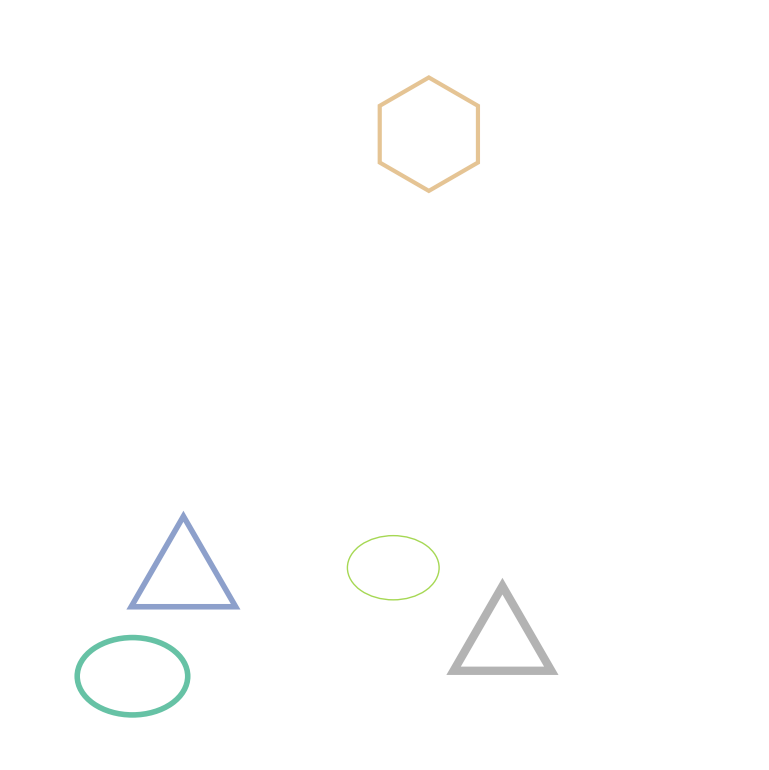[{"shape": "oval", "thickness": 2, "radius": 0.36, "center": [0.172, 0.122]}, {"shape": "triangle", "thickness": 2, "radius": 0.39, "center": [0.238, 0.251]}, {"shape": "oval", "thickness": 0.5, "radius": 0.3, "center": [0.511, 0.263]}, {"shape": "hexagon", "thickness": 1.5, "radius": 0.37, "center": [0.557, 0.826]}, {"shape": "triangle", "thickness": 3, "radius": 0.37, "center": [0.653, 0.165]}]